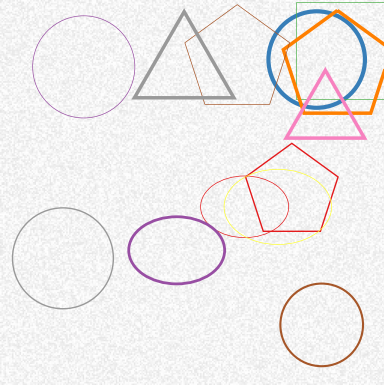[{"shape": "pentagon", "thickness": 1, "radius": 0.63, "center": [0.758, 0.501]}, {"shape": "oval", "thickness": 0.5, "radius": 0.57, "center": [0.635, 0.463]}, {"shape": "circle", "thickness": 3, "radius": 0.63, "center": [0.823, 0.845]}, {"shape": "square", "thickness": 0.5, "radius": 0.63, "center": [0.895, 0.869]}, {"shape": "oval", "thickness": 2, "radius": 0.62, "center": [0.459, 0.35]}, {"shape": "circle", "thickness": 0.5, "radius": 0.66, "center": [0.218, 0.826]}, {"shape": "pentagon", "thickness": 2.5, "radius": 0.74, "center": [0.876, 0.825]}, {"shape": "oval", "thickness": 0.5, "radius": 0.7, "center": [0.722, 0.463]}, {"shape": "circle", "thickness": 1.5, "radius": 0.54, "center": [0.836, 0.156]}, {"shape": "pentagon", "thickness": 0.5, "radius": 0.72, "center": [0.616, 0.845]}, {"shape": "triangle", "thickness": 2.5, "radius": 0.59, "center": [0.845, 0.7]}, {"shape": "circle", "thickness": 1, "radius": 0.65, "center": [0.163, 0.329]}, {"shape": "triangle", "thickness": 2.5, "radius": 0.75, "center": [0.478, 0.821]}]